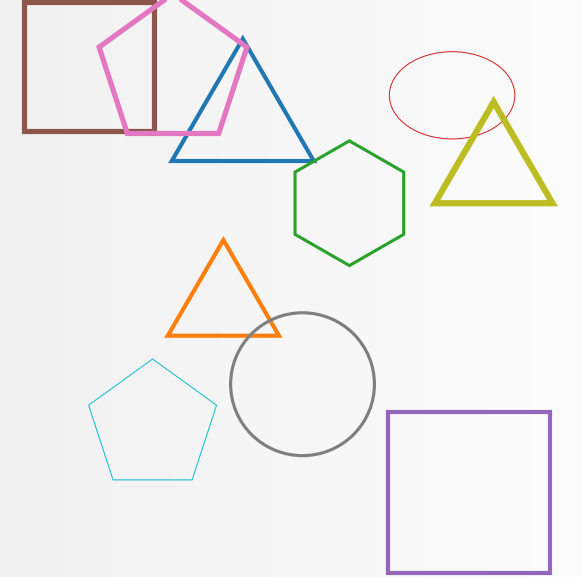[{"shape": "triangle", "thickness": 2, "radius": 0.71, "center": [0.418, 0.791]}, {"shape": "triangle", "thickness": 2, "radius": 0.55, "center": [0.384, 0.473]}, {"shape": "hexagon", "thickness": 1.5, "radius": 0.54, "center": [0.601, 0.647]}, {"shape": "oval", "thickness": 0.5, "radius": 0.54, "center": [0.778, 0.834]}, {"shape": "square", "thickness": 2, "radius": 0.7, "center": [0.807, 0.146]}, {"shape": "square", "thickness": 2.5, "radius": 0.56, "center": [0.153, 0.883]}, {"shape": "pentagon", "thickness": 2.5, "radius": 0.67, "center": [0.298, 0.876]}, {"shape": "circle", "thickness": 1.5, "radius": 0.62, "center": [0.52, 0.334]}, {"shape": "triangle", "thickness": 3, "radius": 0.58, "center": [0.849, 0.706]}, {"shape": "pentagon", "thickness": 0.5, "radius": 0.58, "center": [0.262, 0.262]}]